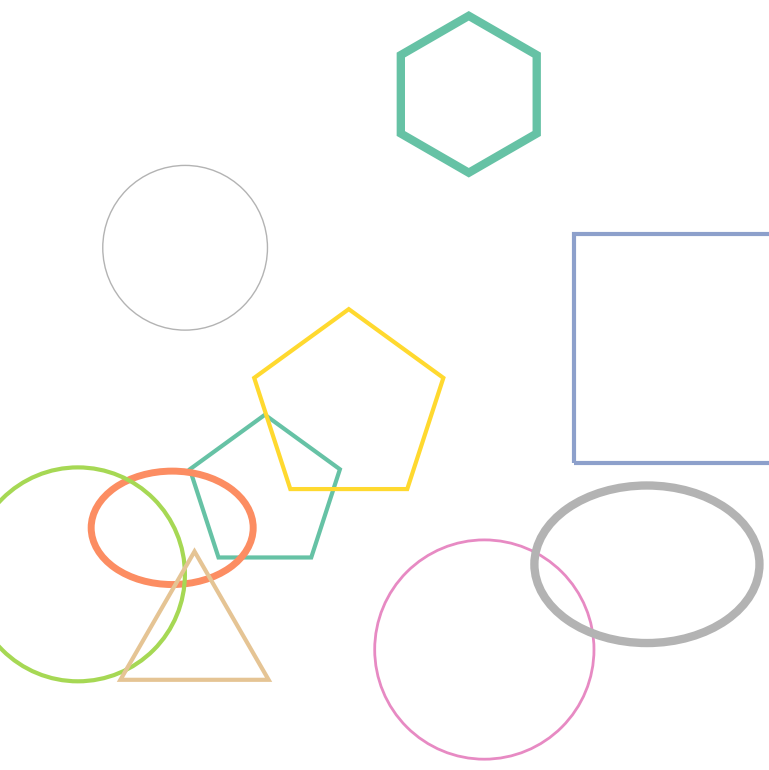[{"shape": "pentagon", "thickness": 1.5, "radius": 0.51, "center": [0.344, 0.359]}, {"shape": "hexagon", "thickness": 3, "radius": 0.51, "center": [0.609, 0.878]}, {"shape": "oval", "thickness": 2.5, "radius": 0.53, "center": [0.224, 0.315]}, {"shape": "square", "thickness": 1.5, "radius": 0.74, "center": [0.894, 0.547]}, {"shape": "circle", "thickness": 1, "radius": 0.71, "center": [0.629, 0.156]}, {"shape": "circle", "thickness": 1.5, "radius": 0.69, "center": [0.101, 0.254]}, {"shape": "pentagon", "thickness": 1.5, "radius": 0.65, "center": [0.453, 0.469]}, {"shape": "triangle", "thickness": 1.5, "radius": 0.56, "center": [0.253, 0.173]}, {"shape": "oval", "thickness": 3, "radius": 0.73, "center": [0.84, 0.267]}, {"shape": "circle", "thickness": 0.5, "radius": 0.53, "center": [0.24, 0.678]}]